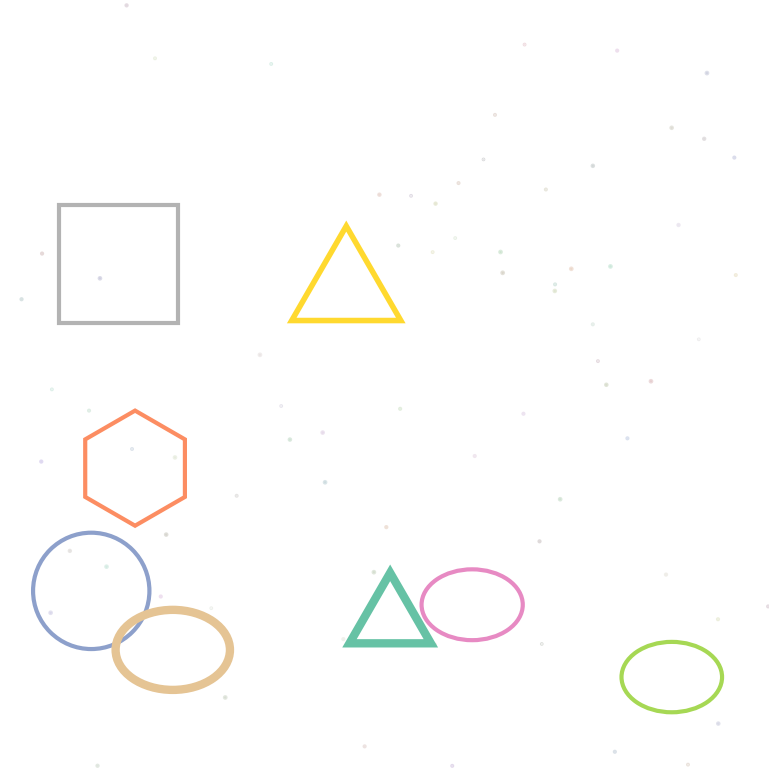[{"shape": "triangle", "thickness": 3, "radius": 0.31, "center": [0.507, 0.195]}, {"shape": "hexagon", "thickness": 1.5, "radius": 0.37, "center": [0.175, 0.392]}, {"shape": "circle", "thickness": 1.5, "radius": 0.38, "center": [0.118, 0.233]}, {"shape": "oval", "thickness": 1.5, "radius": 0.33, "center": [0.613, 0.215]}, {"shape": "oval", "thickness": 1.5, "radius": 0.33, "center": [0.872, 0.121]}, {"shape": "triangle", "thickness": 2, "radius": 0.41, "center": [0.45, 0.625]}, {"shape": "oval", "thickness": 3, "radius": 0.37, "center": [0.224, 0.156]}, {"shape": "square", "thickness": 1.5, "radius": 0.38, "center": [0.154, 0.657]}]